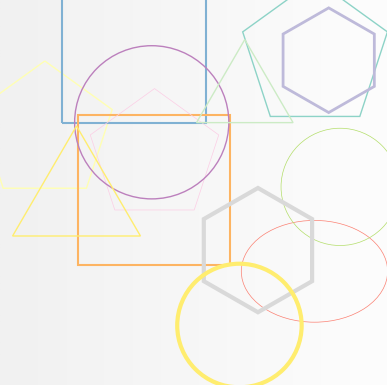[{"shape": "pentagon", "thickness": 1, "radius": 0.98, "center": [0.813, 0.856]}, {"shape": "pentagon", "thickness": 1, "radius": 0.91, "center": [0.116, 0.659]}, {"shape": "hexagon", "thickness": 2, "radius": 0.68, "center": [0.848, 0.844]}, {"shape": "oval", "thickness": 0.5, "radius": 0.94, "center": [0.812, 0.295]}, {"shape": "square", "thickness": 1.5, "radius": 0.93, "center": [0.346, 0.867]}, {"shape": "square", "thickness": 1.5, "radius": 0.98, "center": [0.398, 0.506]}, {"shape": "circle", "thickness": 0.5, "radius": 0.76, "center": [0.878, 0.515]}, {"shape": "pentagon", "thickness": 0.5, "radius": 0.87, "center": [0.399, 0.596]}, {"shape": "hexagon", "thickness": 3, "radius": 0.81, "center": [0.666, 0.35]}, {"shape": "circle", "thickness": 1, "radius": 0.99, "center": [0.392, 0.682]}, {"shape": "triangle", "thickness": 1, "radius": 0.72, "center": [0.632, 0.753]}, {"shape": "triangle", "thickness": 1, "radius": 0.95, "center": [0.197, 0.482]}, {"shape": "circle", "thickness": 3, "radius": 0.8, "center": [0.618, 0.154]}]